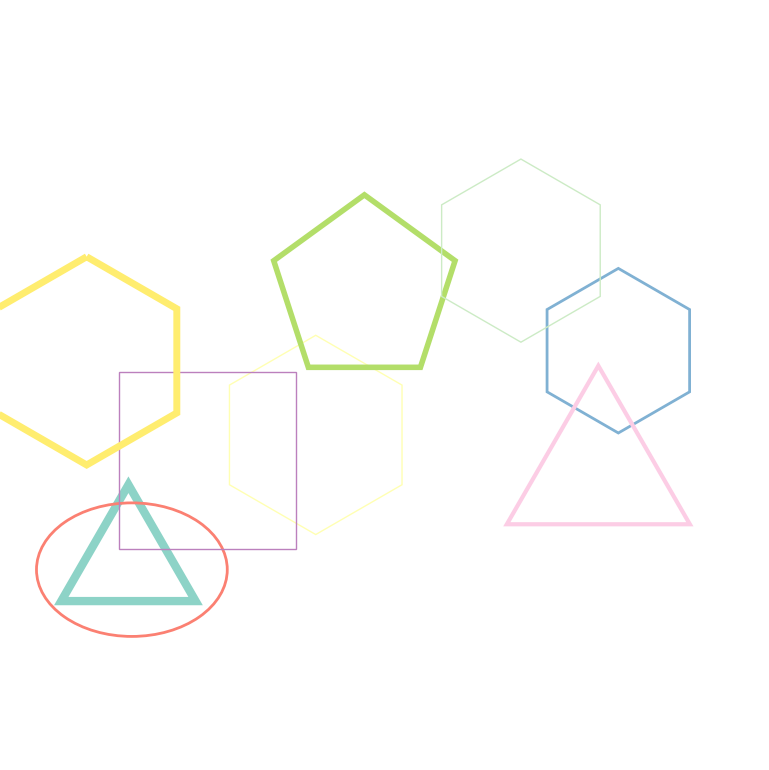[{"shape": "triangle", "thickness": 3, "radius": 0.5, "center": [0.167, 0.27]}, {"shape": "hexagon", "thickness": 0.5, "radius": 0.65, "center": [0.41, 0.435]}, {"shape": "oval", "thickness": 1, "radius": 0.62, "center": [0.171, 0.26]}, {"shape": "hexagon", "thickness": 1, "radius": 0.53, "center": [0.803, 0.545]}, {"shape": "pentagon", "thickness": 2, "radius": 0.62, "center": [0.473, 0.623]}, {"shape": "triangle", "thickness": 1.5, "radius": 0.69, "center": [0.777, 0.388]}, {"shape": "square", "thickness": 0.5, "radius": 0.57, "center": [0.269, 0.401]}, {"shape": "hexagon", "thickness": 0.5, "radius": 0.59, "center": [0.677, 0.675]}, {"shape": "hexagon", "thickness": 2.5, "radius": 0.68, "center": [0.113, 0.531]}]